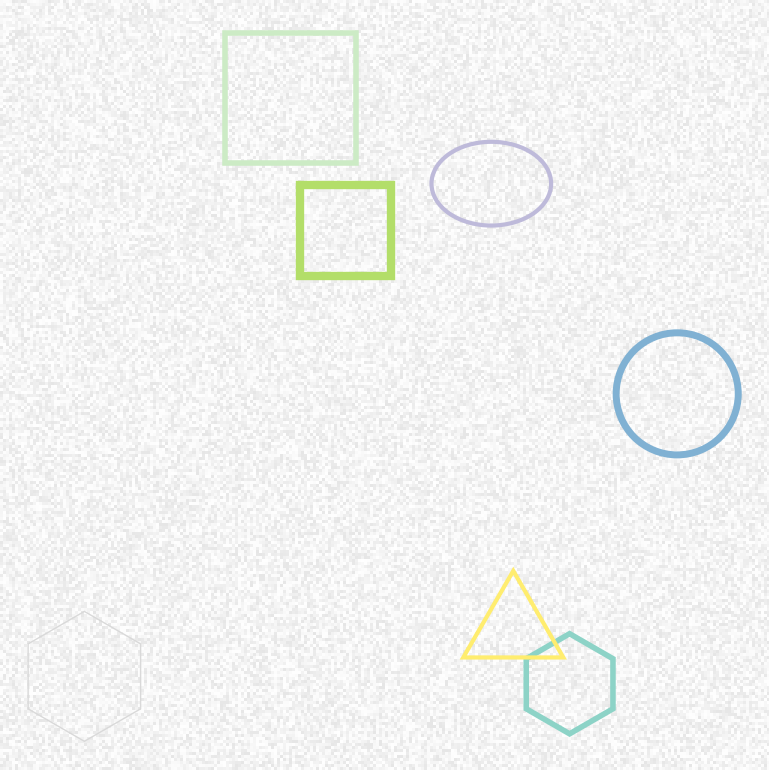[{"shape": "hexagon", "thickness": 2, "radius": 0.33, "center": [0.74, 0.112]}, {"shape": "oval", "thickness": 1.5, "radius": 0.39, "center": [0.638, 0.761]}, {"shape": "circle", "thickness": 2.5, "radius": 0.4, "center": [0.879, 0.489]}, {"shape": "square", "thickness": 3, "radius": 0.29, "center": [0.449, 0.701]}, {"shape": "hexagon", "thickness": 0.5, "radius": 0.42, "center": [0.11, 0.122]}, {"shape": "square", "thickness": 2, "radius": 0.42, "center": [0.377, 0.873]}, {"shape": "triangle", "thickness": 1.5, "radius": 0.38, "center": [0.667, 0.184]}]